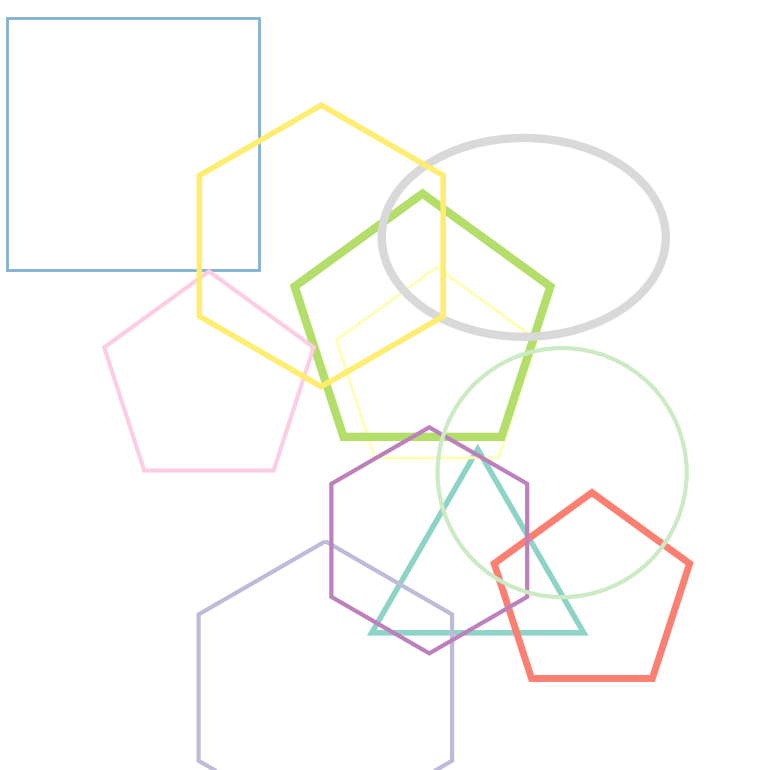[{"shape": "triangle", "thickness": 2, "radius": 0.79, "center": [0.62, 0.258]}, {"shape": "pentagon", "thickness": 1, "radius": 0.68, "center": [0.567, 0.516]}, {"shape": "hexagon", "thickness": 1.5, "radius": 0.95, "center": [0.423, 0.107]}, {"shape": "pentagon", "thickness": 2.5, "radius": 0.67, "center": [0.769, 0.227]}, {"shape": "square", "thickness": 1, "radius": 0.82, "center": [0.173, 0.813]}, {"shape": "pentagon", "thickness": 3, "radius": 0.87, "center": [0.549, 0.574]}, {"shape": "pentagon", "thickness": 1.5, "radius": 0.71, "center": [0.271, 0.505]}, {"shape": "oval", "thickness": 3, "radius": 0.92, "center": [0.68, 0.692]}, {"shape": "hexagon", "thickness": 1.5, "radius": 0.73, "center": [0.558, 0.298]}, {"shape": "circle", "thickness": 1.5, "radius": 0.81, "center": [0.73, 0.386]}, {"shape": "hexagon", "thickness": 2, "radius": 0.91, "center": [0.417, 0.681]}]